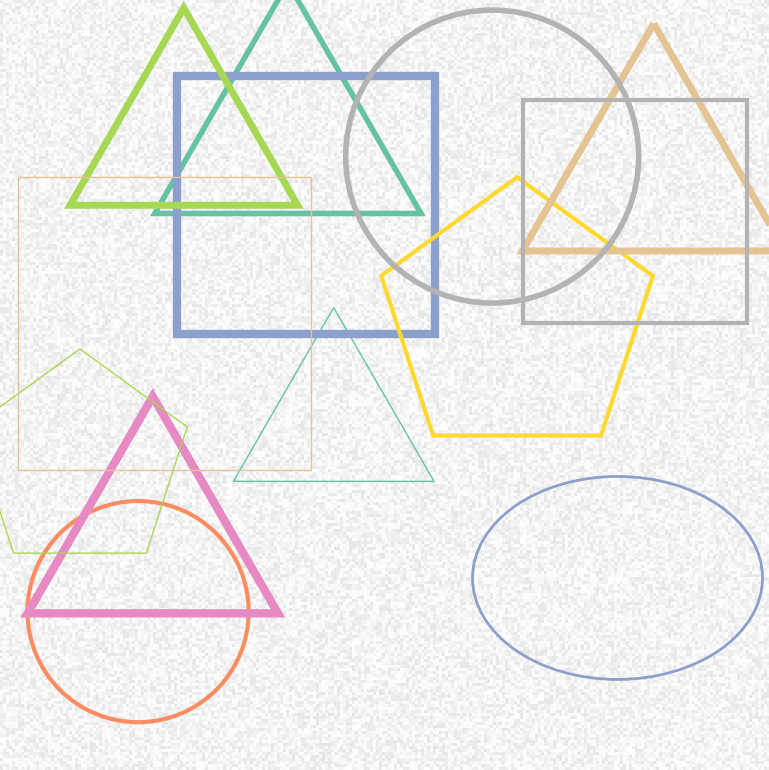[{"shape": "triangle", "thickness": 2, "radius": 1.0, "center": [0.374, 0.823]}, {"shape": "triangle", "thickness": 0.5, "radius": 0.75, "center": [0.433, 0.45]}, {"shape": "circle", "thickness": 1.5, "radius": 0.72, "center": [0.179, 0.206]}, {"shape": "square", "thickness": 3, "radius": 0.84, "center": [0.397, 0.734]}, {"shape": "oval", "thickness": 1, "radius": 0.94, "center": [0.802, 0.249]}, {"shape": "triangle", "thickness": 3, "radius": 0.94, "center": [0.198, 0.297]}, {"shape": "triangle", "thickness": 2.5, "radius": 0.85, "center": [0.239, 0.819]}, {"shape": "pentagon", "thickness": 0.5, "radius": 0.73, "center": [0.104, 0.4]}, {"shape": "pentagon", "thickness": 1.5, "radius": 0.93, "center": [0.671, 0.584]}, {"shape": "triangle", "thickness": 2.5, "radius": 0.98, "center": [0.849, 0.772]}, {"shape": "square", "thickness": 0.5, "radius": 0.95, "center": [0.214, 0.58]}, {"shape": "square", "thickness": 1.5, "radius": 0.73, "center": [0.825, 0.725]}, {"shape": "circle", "thickness": 2, "radius": 0.95, "center": [0.639, 0.797]}]